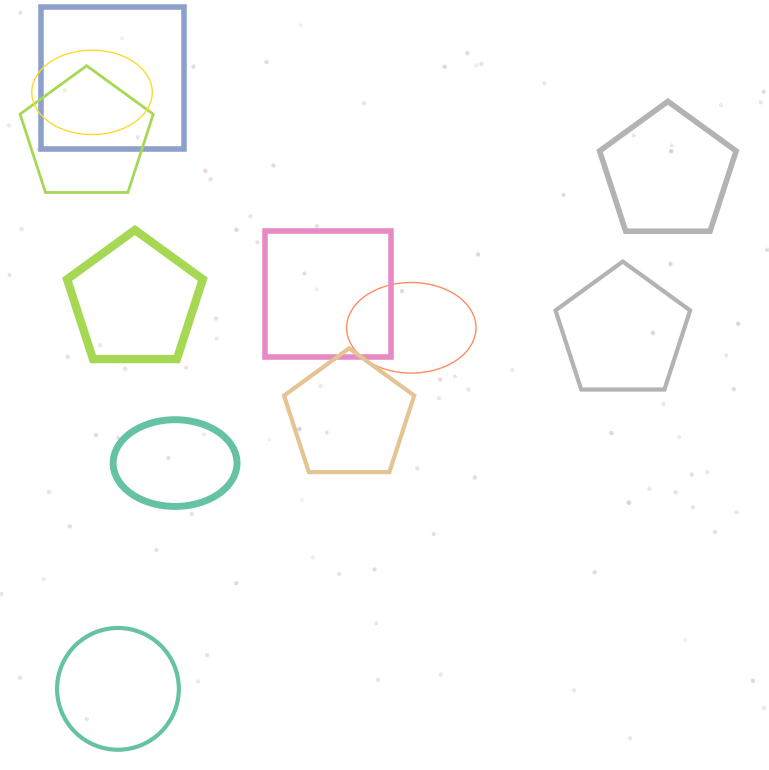[{"shape": "oval", "thickness": 2.5, "radius": 0.4, "center": [0.227, 0.399]}, {"shape": "circle", "thickness": 1.5, "radius": 0.4, "center": [0.153, 0.105]}, {"shape": "oval", "thickness": 0.5, "radius": 0.42, "center": [0.534, 0.574]}, {"shape": "square", "thickness": 2, "radius": 0.46, "center": [0.146, 0.899]}, {"shape": "square", "thickness": 2, "radius": 0.41, "center": [0.426, 0.618]}, {"shape": "pentagon", "thickness": 1, "radius": 0.45, "center": [0.113, 0.824]}, {"shape": "pentagon", "thickness": 3, "radius": 0.46, "center": [0.175, 0.609]}, {"shape": "oval", "thickness": 0.5, "radius": 0.39, "center": [0.119, 0.88]}, {"shape": "pentagon", "thickness": 1.5, "radius": 0.44, "center": [0.453, 0.459]}, {"shape": "pentagon", "thickness": 1.5, "radius": 0.46, "center": [0.809, 0.568]}, {"shape": "pentagon", "thickness": 2, "radius": 0.47, "center": [0.867, 0.775]}]